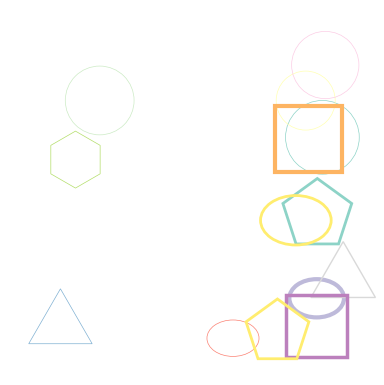[{"shape": "circle", "thickness": 0.5, "radius": 0.48, "center": [0.837, 0.643]}, {"shape": "pentagon", "thickness": 2, "radius": 0.47, "center": [0.824, 0.442]}, {"shape": "circle", "thickness": 0.5, "radius": 0.38, "center": [0.794, 0.739]}, {"shape": "oval", "thickness": 3, "radius": 0.35, "center": [0.822, 0.225]}, {"shape": "oval", "thickness": 0.5, "radius": 0.34, "center": [0.605, 0.122]}, {"shape": "triangle", "thickness": 0.5, "radius": 0.48, "center": [0.157, 0.155]}, {"shape": "square", "thickness": 3, "radius": 0.43, "center": [0.801, 0.639]}, {"shape": "hexagon", "thickness": 0.5, "radius": 0.37, "center": [0.196, 0.585]}, {"shape": "circle", "thickness": 0.5, "radius": 0.44, "center": [0.845, 0.831]}, {"shape": "triangle", "thickness": 1, "radius": 0.48, "center": [0.891, 0.276]}, {"shape": "square", "thickness": 2.5, "radius": 0.4, "center": [0.822, 0.152]}, {"shape": "circle", "thickness": 0.5, "radius": 0.45, "center": [0.259, 0.739]}, {"shape": "oval", "thickness": 2, "radius": 0.46, "center": [0.768, 0.428]}, {"shape": "pentagon", "thickness": 2, "radius": 0.43, "center": [0.721, 0.138]}]